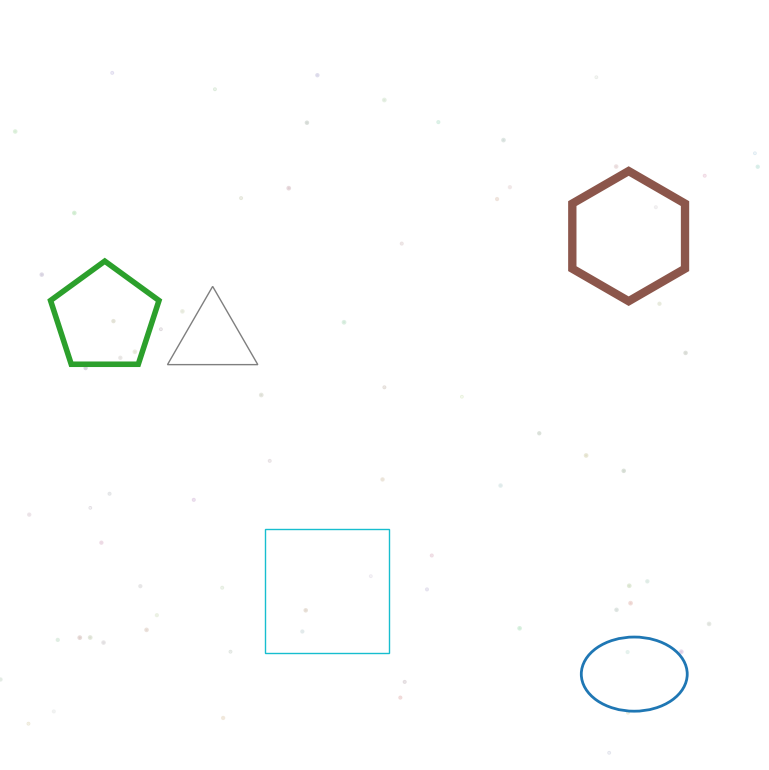[{"shape": "oval", "thickness": 1, "radius": 0.34, "center": [0.824, 0.125]}, {"shape": "pentagon", "thickness": 2, "radius": 0.37, "center": [0.136, 0.587]}, {"shape": "hexagon", "thickness": 3, "radius": 0.42, "center": [0.816, 0.693]}, {"shape": "triangle", "thickness": 0.5, "radius": 0.34, "center": [0.276, 0.56]}, {"shape": "square", "thickness": 0.5, "radius": 0.4, "center": [0.424, 0.233]}]